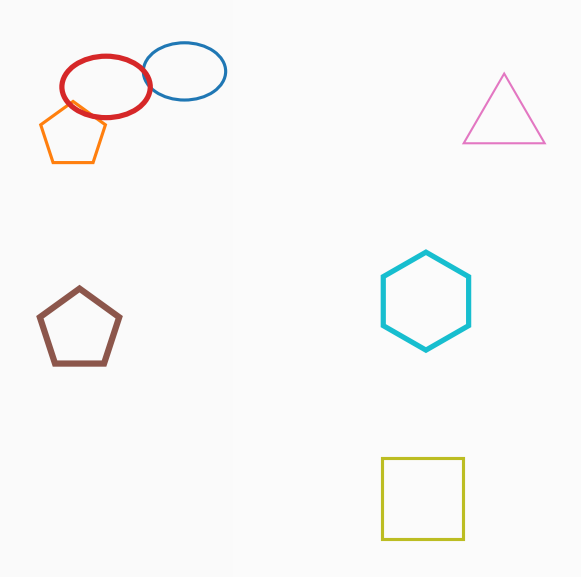[{"shape": "oval", "thickness": 1.5, "radius": 0.35, "center": [0.317, 0.875]}, {"shape": "pentagon", "thickness": 1.5, "radius": 0.29, "center": [0.126, 0.765]}, {"shape": "oval", "thickness": 2.5, "radius": 0.38, "center": [0.182, 0.849]}, {"shape": "pentagon", "thickness": 3, "radius": 0.36, "center": [0.137, 0.428]}, {"shape": "triangle", "thickness": 1, "radius": 0.4, "center": [0.867, 0.791]}, {"shape": "square", "thickness": 1.5, "radius": 0.35, "center": [0.727, 0.135]}, {"shape": "hexagon", "thickness": 2.5, "radius": 0.42, "center": [0.733, 0.478]}]